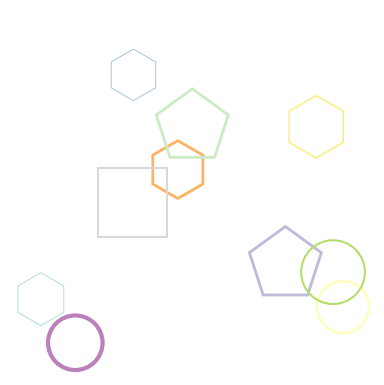[{"shape": "hexagon", "thickness": 0.5, "radius": 0.34, "center": [0.106, 0.223]}, {"shape": "circle", "thickness": 1.5, "radius": 0.34, "center": [0.891, 0.202]}, {"shape": "pentagon", "thickness": 2, "radius": 0.49, "center": [0.741, 0.313]}, {"shape": "hexagon", "thickness": 0.5, "radius": 0.33, "center": [0.347, 0.806]}, {"shape": "hexagon", "thickness": 2, "radius": 0.38, "center": [0.462, 0.56]}, {"shape": "circle", "thickness": 1.5, "radius": 0.41, "center": [0.865, 0.293]}, {"shape": "square", "thickness": 1.5, "radius": 0.44, "center": [0.344, 0.474]}, {"shape": "circle", "thickness": 3, "radius": 0.35, "center": [0.196, 0.11]}, {"shape": "pentagon", "thickness": 2, "radius": 0.49, "center": [0.499, 0.671]}, {"shape": "hexagon", "thickness": 1, "radius": 0.41, "center": [0.821, 0.671]}]